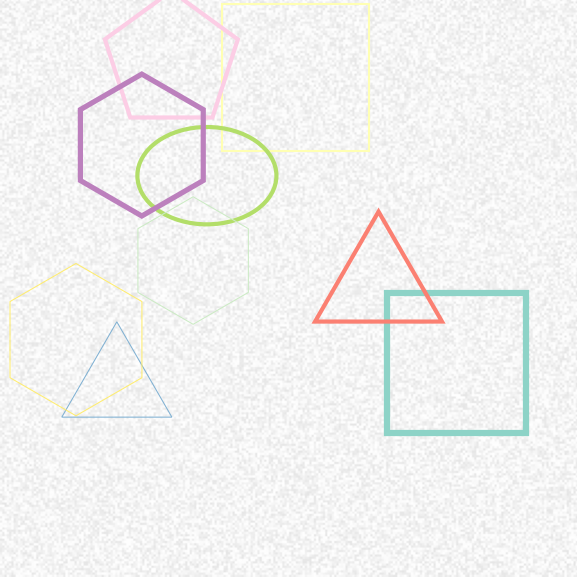[{"shape": "square", "thickness": 3, "radius": 0.61, "center": [0.79, 0.371]}, {"shape": "square", "thickness": 1, "radius": 0.64, "center": [0.512, 0.864]}, {"shape": "triangle", "thickness": 2, "radius": 0.63, "center": [0.655, 0.506]}, {"shape": "triangle", "thickness": 0.5, "radius": 0.55, "center": [0.202, 0.332]}, {"shape": "oval", "thickness": 2, "radius": 0.6, "center": [0.358, 0.695]}, {"shape": "pentagon", "thickness": 2, "radius": 0.61, "center": [0.297, 0.894]}, {"shape": "hexagon", "thickness": 2.5, "radius": 0.61, "center": [0.246, 0.748]}, {"shape": "hexagon", "thickness": 0.5, "radius": 0.55, "center": [0.334, 0.548]}, {"shape": "hexagon", "thickness": 0.5, "radius": 0.66, "center": [0.132, 0.411]}]